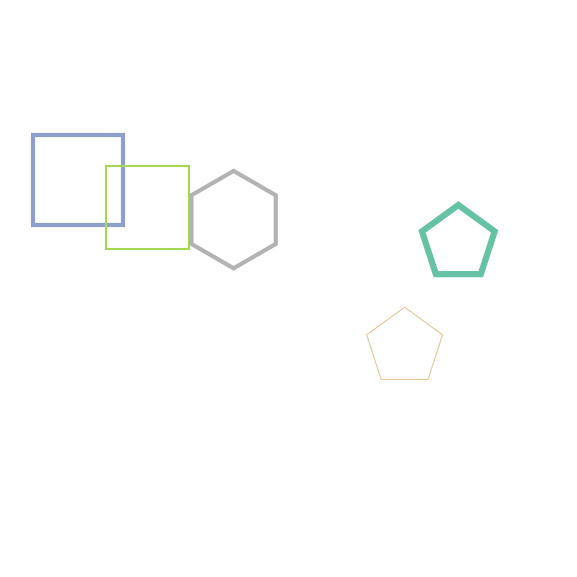[{"shape": "pentagon", "thickness": 3, "radius": 0.33, "center": [0.794, 0.578]}, {"shape": "square", "thickness": 2, "radius": 0.39, "center": [0.135, 0.687]}, {"shape": "square", "thickness": 1, "radius": 0.36, "center": [0.256, 0.639]}, {"shape": "pentagon", "thickness": 0.5, "radius": 0.35, "center": [0.701, 0.398]}, {"shape": "hexagon", "thickness": 2, "radius": 0.42, "center": [0.405, 0.619]}]